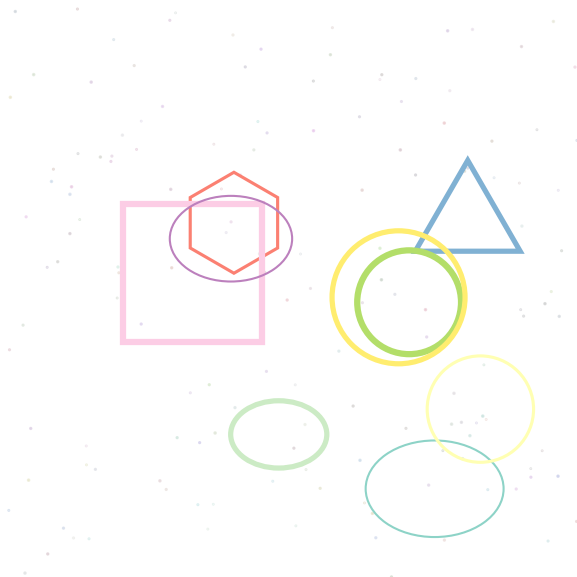[{"shape": "oval", "thickness": 1, "radius": 0.6, "center": [0.753, 0.153]}, {"shape": "circle", "thickness": 1.5, "radius": 0.46, "center": [0.832, 0.291]}, {"shape": "hexagon", "thickness": 1.5, "radius": 0.44, "center": [0.405, 0.613]}, {"shape": "triangle", "thickness": 2.5, "radius": 0.52, "center": [0.81, 0.617]}, {"shape": "circle", "thickness": 3, "radius": 0.45, "center": [0.708, 0.476]}, {"shape": "square", "thickness": 3, "radius": 0.6, "center": [0.334, 0.527]}, {"shape": "oval", "thickness": 1, "radius": 0.53, "center": [0.4, 0.586]}, {"shape": "oval", "thickness": 2.5, "radius": 0.42, "center": [0.483, 0.247]}, {"shape": "circle", "thickness": 2.5, "radius": 0.58, "center": [0.69, 0.484]}]